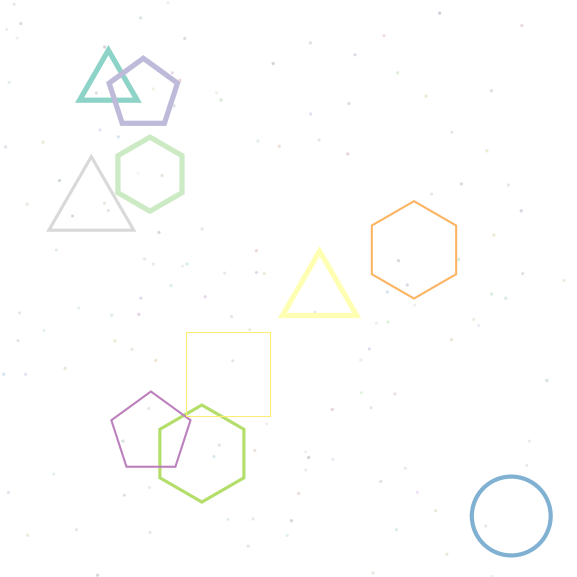[{"shape": "triangle", "thickness": 2.5, "radius": 0.29, "center": [0.188, 0.854]}, {"shape": "triangle", "thickness": 2.5, "radius": 0.37, "center": [0.553, 0.49]}, {"shape": "pentagon", "thickness": 2.5, "radius": 0.31, "center": [0.248, 0.836]}, {"shape": "circle", "thickness": 2, "radius": 0.34, "center": [0.885, 0.106]}, {"shape": "hexagon", "thickness": 1, "radius": 0.42, "center": [0.717, 0.566]}, {"shape": "hexagon", "thickness": 1.5, "radius": 0.42, "center": [0.35, 0.214]}, {"shape": "triangle", "thickness": 1.5, "radius": 0.42, "center": [0.158, 0.643]}, {"shape": "pentagon", "thickness": 1, "radius": 0.36, "center": [0.261, 0.249]}, {"shape": "hexagon", "thickness": 2.5, "radius": 0.32, "center": [0.26, 0.698]}, {"shape": "square", "thickness": 0.5, "radius": 0.36, "center": [0.395, 0.352]}]